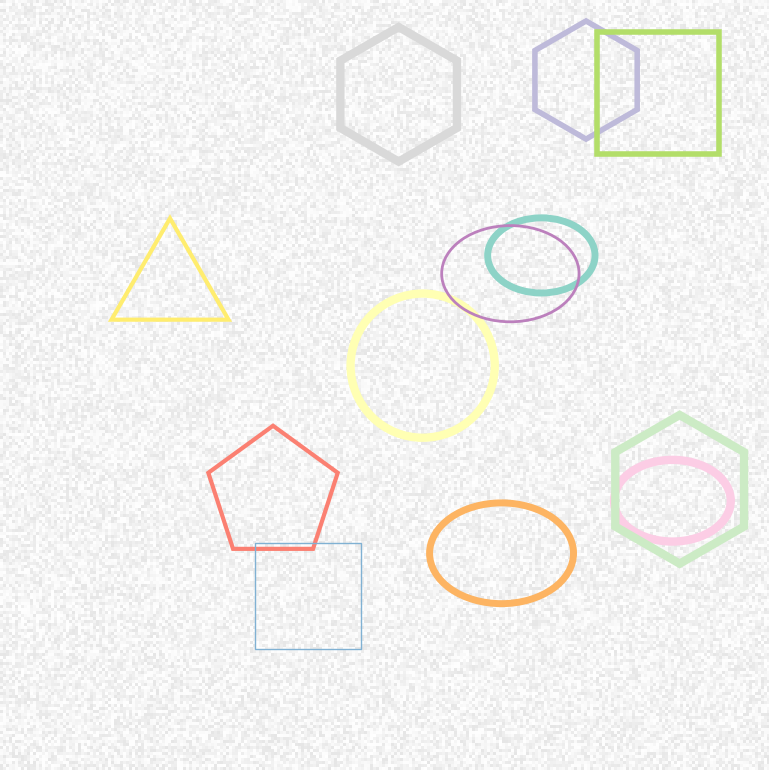[{"shape": "oval", "thickness": 2.5, "radius": 0.35, "center": [0.703, 0.668]}, {"shape": "circle", "thickness": 3, "radius": 0.47, "center": [0.549, 0.525]}, {"shape": "hexagon", "thickness": 2, "radius": 0.38, "center": [0.761, 0.896]}, {"shape": "pentagon", "thickness": 1.5, "radius": 0.44, "center": [0.355, 0.359]}, {"shape": "square", "thickness": 0.5, "radius": 0.34, "center": [0.4, 0.226]}, {"shape": "oval", "thickness": 2.5, "radius": 0.47, "center": [0.651, 0.281]}, {"shape": "square", "thickness": 2, "radius": 0.4, "center": [0.855, 0.879]}, {"shape": "oval", "thickness": 3, "radius": 0.38, "center": [0.873, 0.35]}, {"shape": "hexagon", "thickness": 3, "radius": 0.44, "center": [0.518, 0.878]}, {"shape": "oval", "thickness": 1, "radius": 0.45, "center": [0.663, 0.645]}, {"shape": "hexagon", "thickness": 3, "radius": 0.48, "center": [0.883, 0.365]}, {"shape": "triangle", "thickness": 1.5, "radius": 0.44, "center": [0.221, 0.629]}]